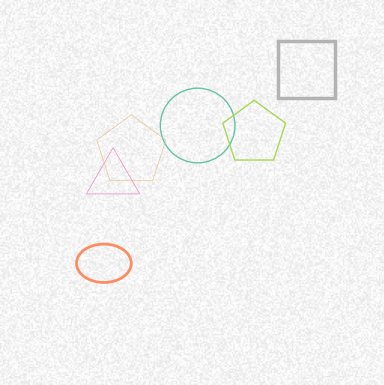[{"shape": "circle", "thickness": 1, "radius": 0.48, "center": [0.513, 0.674]}, {"shape": "oval", "thickness": 2, "radius": 0.36, "center": [0.27, 0.316]}, {"shape": "triangle", "thickness": 0.5, "radius": 0.4, "center": [0.294, 0.536]}, {"shape": "pentagon", "thickness": 1, "radius": 0.43, "center": [0.66, 0.654]}, {"shape": "pentagon", "thickness": 0.5, "radius": 0.47, "center": [0.341, 0.607]}, {"shape": "square", "thickness": 2.5, "radius": 0.37, "center": [0.796, 0.82]}]